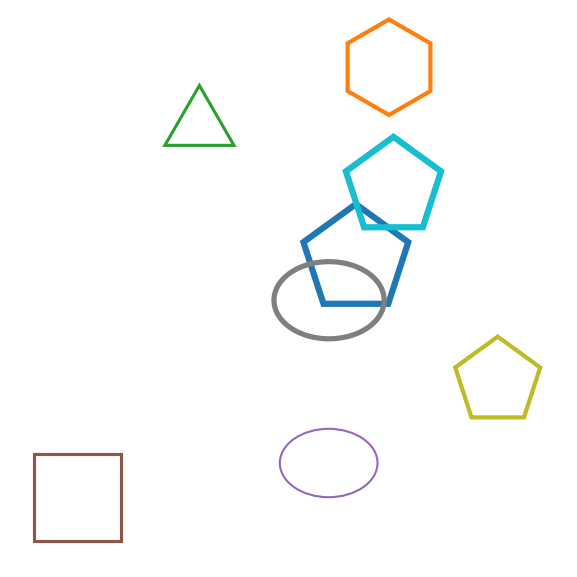[{"shape": "pentagon", "thickness": 3, "radius": 0.48, "center": [0.616, 0.55]}, {"shape": "hexagon", "thickness": 2, "radius": 0.41, "center": [0.674, 0.883]}, {"shape": "triangle", "thickness": 1.5, "radius": 0.35, "center": [0.345, 0.782]}, {"shape": "oval", "thickness": 1, "radius": 0.42, "center": [0.569, 0.197]}, {"shape": "square", "thickness": 1.5, "radius": 0.37, "center": [0.134, 0.138]}, {"shape": "oval", "thickness": 2.5, "radius": 0.48, "center": [0.57, 0.479]}, {"shape": "pentagon", "thickness": 2, "radius": 0.39, "center": [0.862, 0.339]}, {"shape": "pentagon", "thickness": 3, "radius": 0.43, "center": [0.681, 0.676]}]